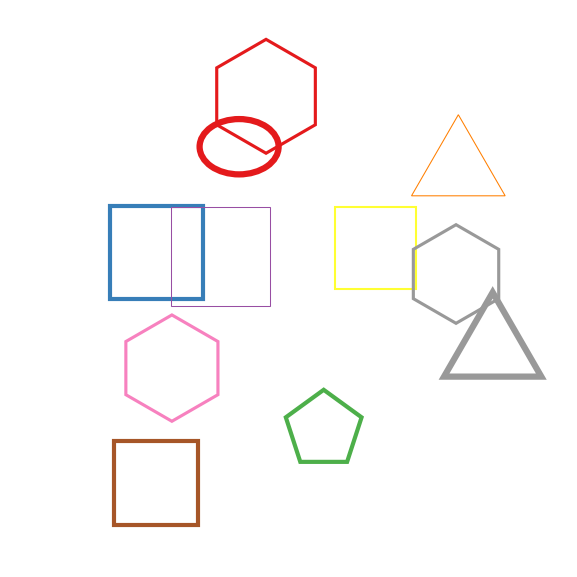[{"shape": "hexagon", "thickness": 1.5, "radius": 0.49, "center": [0.461, 0.832]}, {"shape": "oval", "thickness": 3, "radius": 0.34, "center": [0.414, 0.745]}, {"shape": "square", "thickness": 2, "radius": 0.4, "center": [0.271, 0.562]}, {"shape": "pentagon", "thickness": 2, "radius": 0.34, "center": [0.561, 0.255]}, {"shape": "square", "thickness": 0.5, "radius": 0.43, "center": [0.381, 0.555]}, {"shape": "triangle", "thickness": 0.5, "radius": 0.47, "center": [0.794, 0.707]}, {"shape": "square", "thickness": 1, "radius": 0.35, "center": [0.65, 0.57]}, {"shape": "square", "thickness": 2, "radius": 0.37, "center": [0.27, 0.162]}, {"shape": "hexagon", "thickness": 1.5, "radius": 0.46, "center": [0.298, 0.362]}, {"shape": "hexagon", "thickness": 1.5, "radius": 0.43, "center": [0.79, 0.525]}, {"shape": "triangle", "thickness": 3, "radius": 0.49, "center": [0.853, 0.396]}]